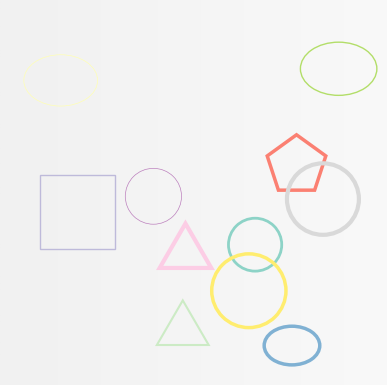[{"shape": "circle", "thickness": 2, "radius": 0.34, "center": [0.658, 0.364]}, {"shape": "oval", "thickness": 0.5, "radius": 0.48, "center": [0.157, 0.791]}, {"shape": "square", "thickness": 1, "radius": 0.48, "center": [0.201, 0.45]}, {"shape": "pentagon", "thickness": 2.5, "radius": 0.4, "center": [0.765, 0.57]}, {"shape": "oval", "thickness": 2.5, "radius": 0.36, "center": [0.753, 0.102]}, {"shape": "oval", "thickness": 1, "radius": 0.49, "center": [0.874, 0.821]}, {"shape": "triangle", "thickness": 3, "radius": 0.38, "center": [0.479, 0.342]}, {"shape": "circle", "thickness": 3, "radius": 0.46, "center": [0.833, 0.483]}, {"shape": "circle", "thickness": 0.5, "radius": 0.36, "center": [0.396, 0.49]}, {"shape": "triangle", "thickness": 1.5, "radius": 0.39, "center": [0.472, 0.142]}, {"shape": "circle", "thickness": 2.5, "radius": 0.48, "center": [0.642, 0.245]}]